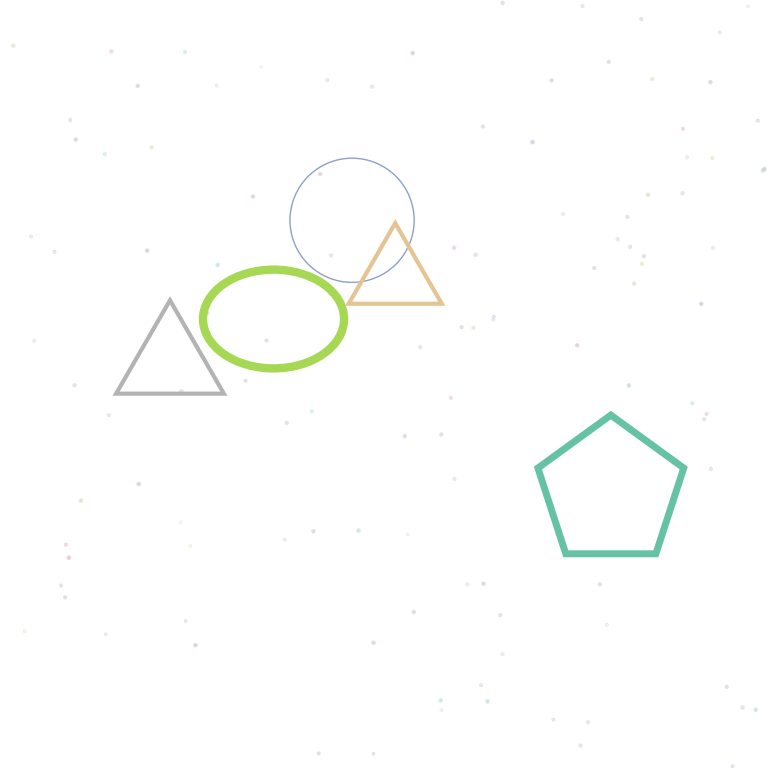[{"shape": "pentagon", "thickness": 2.5, "radius": 0.5, "center": [0.793, 0.361]}, {"shape": "circle", "thickness": 0.5, "radius": 0.4, "center": [0.457, 0.714]}, {"shape": "oval", "thickness": 3, "radius": 0.46, "center": [0.355, 0.586]}, {"shape": "triangle", "thickness": 1.5, "radius": 0.35, "center": [0.513, 0.64]}, {"shape": "triangle", "thickness": 1.5, "radius": 0.4, "center": [0.221, 0.529]}]